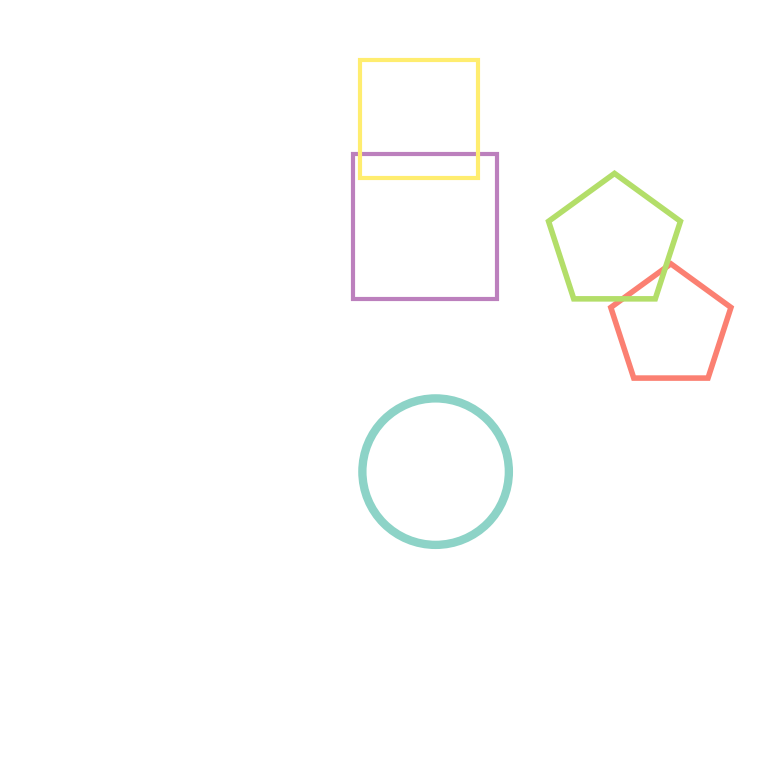[{"shape": "circle", "thickness": 3, "radius": 0.48, "center": [0.566, 0.387]}, {"shape": "pentagon", "thickness": 2, "radius": 0.41, "center": [0.871, 0.575]}, {"shape": "pentagon", "thickness": 2, "radius": 0.45, "center": [0.798, 0.685]}, {"shape": "square", "thickness": 1.5, "radius": 0.47, "center": [0.552, 0.706]}, {"shape": "square", "thickness": 1.5, "radius": 0.38, "center": [0.545, 0.845]}]